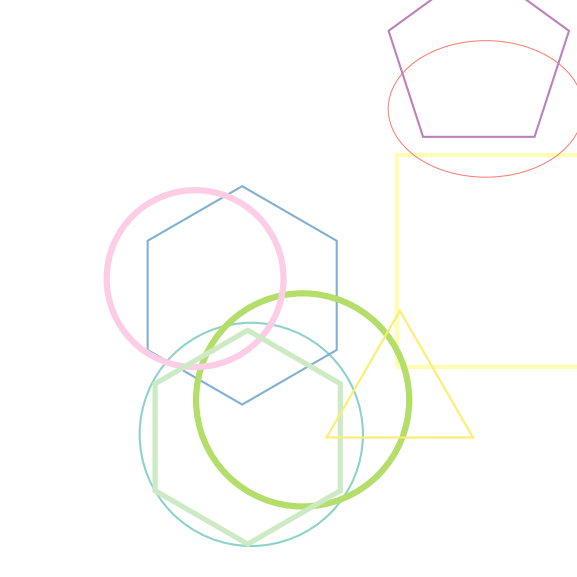[{"shape": "circle", "thickness": 1, "radius": 0.97, "center": [0.435, 0.247]}, {"shape": "square", "thickness": 2, "radius": 0.92, "center": [0.87, 0.548]}, {"shape": "oval", "thickness": 0.5, "radius": 0.84, "center": [0.841, 0.811]}, {"shape": "hexagon", "thickness": 1, "radius": 0.95, "center": [0.419, 0.488]}, {"shape": "circle", "thickness": 3, "radius": 0.92, "center": [0.524, 0.307]}, {"shape": "circle", "thickness": 3, "radius": 0.77, "center": [0.338, 0.517]}, {"shape": "pentagon", "thickness": 1, "radius": 0.82, "center": [0.829, 0.895]}, {"shape": "hexagon", "thickness": 2.5, "radius": 0.93, "center": [0.429, 0.242]}, {"shape": "triangle", "thickness": 1, "radius": 0.73, "center": [0.692, 0.315]}]